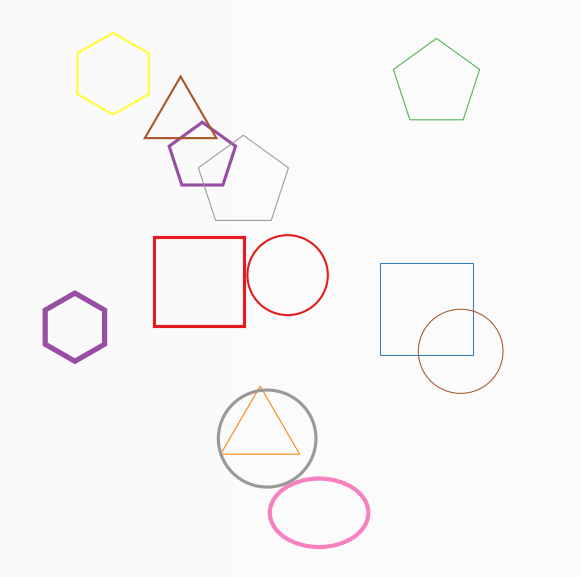[{"shape": "circle", "thickness": 1, "radius": 0.35, "center": [0.495, 0.523]}, {"shape": "square", "thickness": 1.5, "radius": 0.39, "center": [0.343, 0.512]}, {"shape": "square", "thickness": 0.5, "radius": 0.4, "center": [0.733, 0.464]}, {"shape": "pentagon", "thickness": 0.5, "radius": 0.39, "center": [0.751, 0.855]}, {"shape": "hexagon", "thickness": 2.5, "radius": 0.3, "center": [0.129, 0.433]}, {"shape": "pentagon", "thickness": 1.5, "radius": 0.3, "center": [0.348, 0.727]}, {"shape": "triangle", "thickness": 0.5, "radius": 0.39, "center": [0.448, 0.252]}, {"shape": "hexagon", "thickness": 1, "radius": 0.35, "center": [0.195, 0.871]}, {"shape": "triangle", "thickness": 1, "radius": 0.36, "center": [0.311, 0.796]}, {"shape": "circle", "thickness": 0.5, "radius": 0.36, "center": [0.793, 0.391]}, {"shape": "oval", "thickness": 2, "radius": 0.42, "center": [0.549, 0.111]}, {"shape": "pentagon", "thickness": 0.5, "radius": 0.41, "center": [0.419, 0.683]}, {"shape": "circle", "thickness": 1.5, "radius": 0.42, "center": [0.46, 0.24]}]